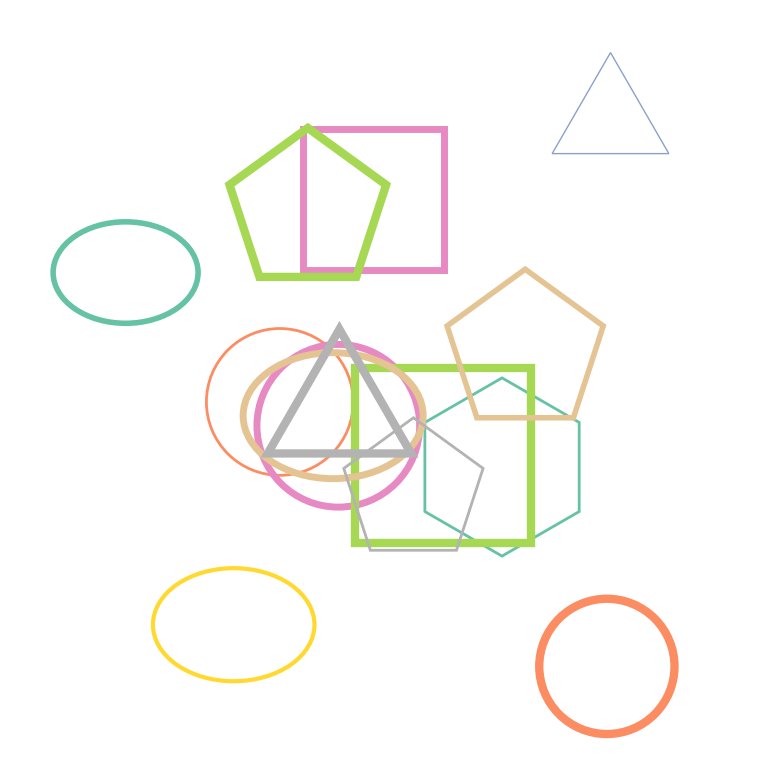[{"shape": "oval", "thickness": 2, "radius": 0.47, "center": [0.163, 0.646]}, {"shape": "hexagon", "thickness": 1, "radius": 0.58, "center": [0.652, 0.394]}, {"shape": "circle", "thickness": 3, "radius": 0.44, "center": [0.788, 0.135]}, {"shape": "circle", "thickness": 1, "radius": 0.48, "center": [0.363, 0.478]}, {"shape": "triangle", "thickness": 0.5, "radius": 0.44, "center": [0.793, 0.844]}, {"shape": "circle", "thickness": 2.5, "radius": 0.53, "center": [0.439, 0.447]}, {"shape": "square", "thickness": 2.5, "radius": 0.46, "center": [0.485, 0.741]}, {"shape": "square", "thickness": 3, "radius": 0.57, "center": [0.575, 0.408]}, {"shape": "pentagon", "thickness": 3, "radius": 0.53, "center": [0.4, 0.727]}, {"shape": "oval", "thickness": 1.5, "radius": 0.52, "center": [0.304, 0.189]}, {"shape": "pentagon", "thickness": 2, "radius": 0.53, "center": [0.682, 0.544]}, {"shape": "oval", "thickness": 2.5, "radius": 0.58, "center": [0.433, 0.46]}, {"shape": "triangle", "thickness": 3, "radius": 0.54, "center": [0.441, 0.465]}, {"shape": "pentagon", "thickness": 1, "radius": 0.48, "center": [0.537, 0.362]}]